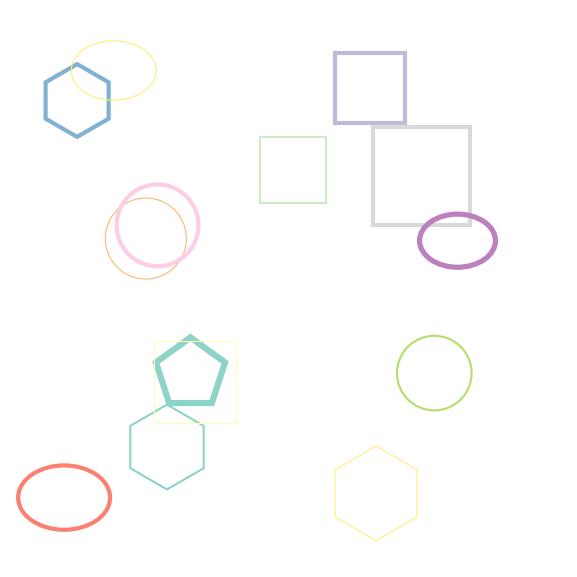[{"shape": "hexagon", "thickness": 1, "radius": 0.37, "center": [0.289, 0.225]}, {"shape": "pentagon", "thickness": 3, "radius": 0.31, "center": [0.33, 0.352]}, {"shape": "square", "thickness": 0.5, "radius": 0.36, "center": [0.338, 0.338]}, {"shape": "square", "thickness": 2, "radius": 0.3, "center": [0.641, 0.847]}, {"shape": "oval", "thickness": 2, "radius": 0.4, "center": [0.111, 0.138]}, {"shape": "hexagon", "thickness": 2, "radius": 0.32, "center": [0.134, 0.825]}, {"shape": "circle", "thickness": 0.5, "radius": 0.35, "center": [0.253, 0.586]}, {"shape": "circle", "thickness": 1, "radius": 0.32, "center": [0.752, 0.353]}, {"shape": "circle", "thickness": 2, "radius": 0.35, "center": [0.273, 0.609]}, {"shape": "square", "thickness": 2, "radius": 0.42, "center": [0.73, 0.694]}, {"shape": "oval", "thickness": 2.5, "radius": 0.33, "center": [0.792, 0.582]}, {"shape": "square", "thickness": 1, "radius": 0.29, "center": [0.508, 0.705]}, {"shape": "hexagon", "thickness": 0.5, "radius": 0.41, "center": [0.651, 0.145]}, {"shape": "oval", "thickness": 0.5, "radius": 0.37, "center": [0.197, 0.877]}]